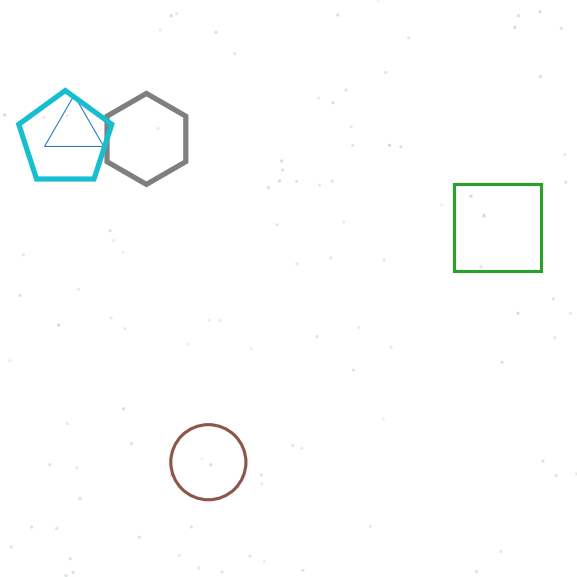[{"shape": "triangle", "thickness": 0.5, "radius": 0.3, "center": [0.128, 0.775]}, {"shape": "square", "thickness": 1.5, "radius": 0.38, "center": [0.862, 0.605]}, {"shape": "circle", "thickness": 1.5, "radius": 0.33, "center": [0.361, 0.199]}, {"shape": "hexagon", "thickness": 2.5, "radius": 0.39, "center": [0.254, 0.759]}, {"shape": "pentagon", "thickness": 2.5, "radius": 0.42, "center": [0.113, 0.758]}]